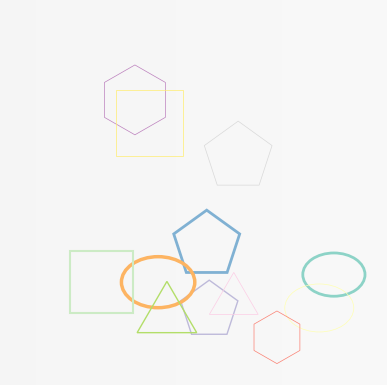[{"shape": "oval", "thickness": 2, "radius": 0.4, "center": [0.862, 0.287]}, {"shape": "oval", "thickness": 0.5, "radius": 0.45, "center": [0.824, 0.2]}, {"shape": "pentagon", "thickness": 1, "radius": 0.39, "center": [0.54, 0.195]}, {"shape": "hexagon", "thickness": 0.5, "radius": 0.34, "center": [0.715, 0.124]}, {"shape": "pentagon", "thickness": 2, "radius": 0.45, "center": [0.533, 0.365]}, {"shape": "oval", "thickness": 2.5, "radius": 0.47, "center": [0.408, 0.267]}, {"shape": "triangle", "thickness": 1, "radius": 0.44, "center": [0.431, 0.18]}, {"shape": "triangle", "thickness": 0.5, "radius": 0.36, "center": [0.603, 0.22]}, {"shape": "pentagon", "thickness": 0.5, "radius": 0.46, "center": [0.615, 0.593]}, {"shape": "hexagon", "thickness": 0.5, "radius": 0.45, "center": [0.348, 0.741]}, {"shape": "square", "thickness": 1.5, "radius": 0.4, "center": [0.262, 0.266]}, {"shape": "square", "thickness": 0.5, "radius": 0.43, "center": [0.385, 0.68]}]